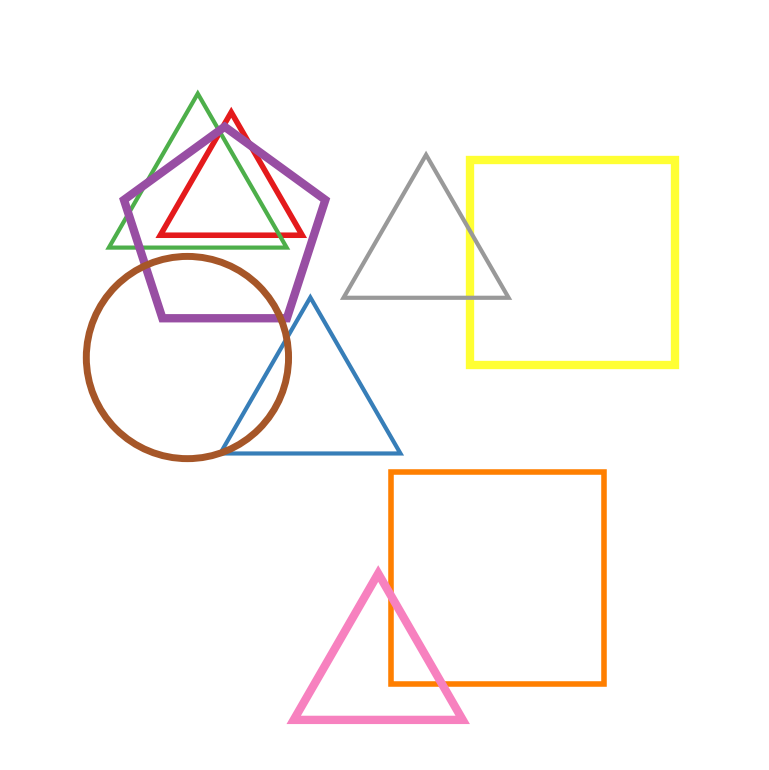[{"shape": "triangle", "thickness": 2, "radius": 0.53, "center": [0.3, 0.748]}, {"shape": "triangle", "thickness": 1.5, "radius": 0.68, "center": [0.403, 0.479]}, {"shape": "triangle", "thickness": 1.5, "radius": 0.67, "center": [0.257, 0.745]}, {"shape": "pentagon", "thickness": 3, "radius": 0.69, "center": [0.292, 0.698]}, {"shape": "square", "thickness": 2, "radius": 0.69, "center": [0.646, 0.249]}, {"shape": "square", "thickness": 3, "radius": 0.67, "center": [0.744, 0.659]}, {"shape": "circle", "thickness": 2.5, "radius": 0.66, "center": [0.243, 0.536]}, {"shape": "triangle", "thickness": 3, "radius": 0.63, "center": [0.491, 0.128]}, {"shape": "triangle", "thickness": 1.5, "radius": 0.62, "center": [0.553, 0.675]}]